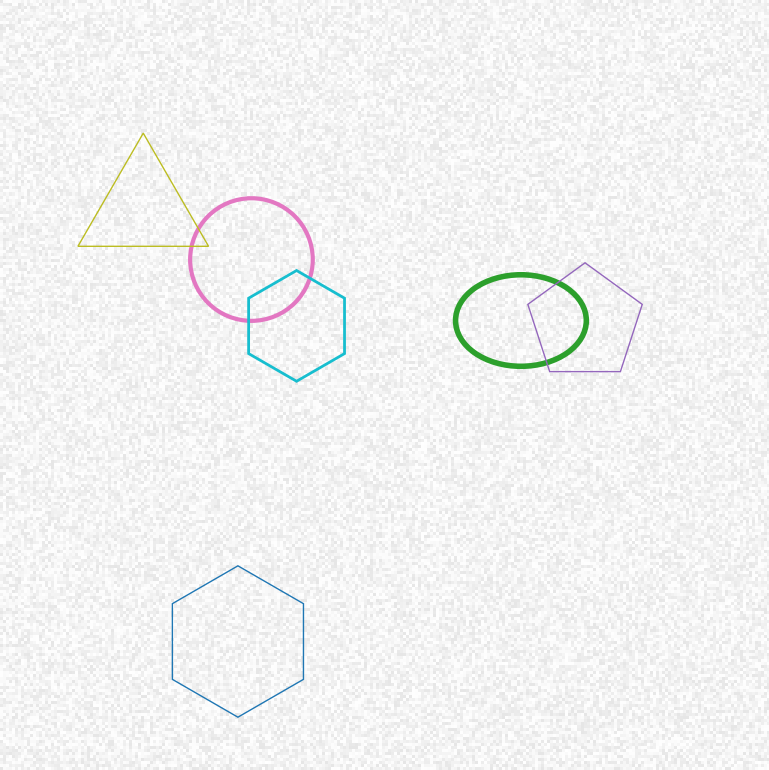[{"shape": "hexagon", "thickness": 0.5, "radius": 0.49, "center": [0.309, 0.167]}, {"shape": "oval", "thickness": 2, "radius": 0.42, "center": [0.677, 0.584]}, {"shape": "pentagon", "thickness": 0.5, "radius": 0.39, "center": [0.76, 0.581]}, {"shape": "circle", "thickness": 1.5, "radius": 0.4, "center": [0.327, 0.663]}, {"shape": "triangle", "thickness": 0.5, "radius": 0.49, "center": [0.186, 0.729]}, {"shape": "hexagon", "thickness": 1, "radius": 0.36, "center": [0.385, 0.577]}]